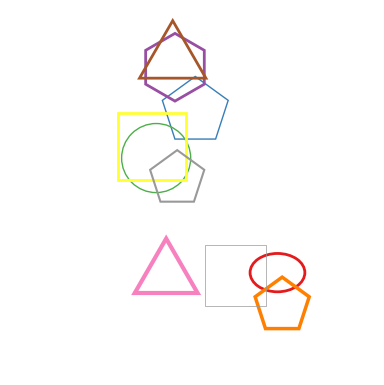[{"shape": "oval", "thickness": 2, "radius": 0.36, "center": [0.721, 0.292]}, {"shape": "pentagon", "thickness": 1, "radius": 0.45, "center": [0.507, 0.712]}, {"shape": "circle", "thickness": 1, "radius": 0.45, "center": [0.406, 0.589]}, {"shape": "hexagon", "thickness": 2, "radius": 0.44, "center": [0.454, 0.825]}, {"shape": "pentagon", "thickness": 2.5, "radius": 0.37, "center": [0.733, 0.206]}, {"shape": "square", "thickness": 2, "radius": 0.44, "center": [0.395, 0.62]}, {"shape": "triangle", "thickness": 2, "radius": 0.5, "center": [0.449, 0.847]}, {"shape": "triangle", "thickness": 3, "radius": 0.47, "center": [0.432, 0.286]}, {"shape": "pentagon", "thickness": 1.5, "radius": 0.37, "center": [0.46, 0.536]}, {"shape": "square", "thickness": 0.5, "radius": 0.39, "center": [0.612, 0.284]}]